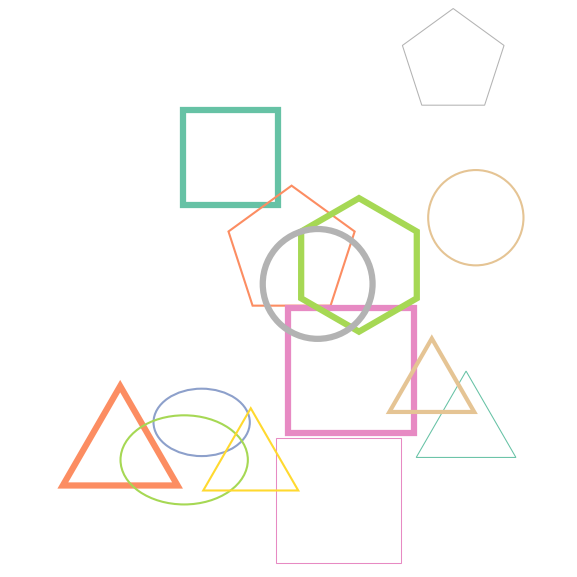[{"shape": "triangle", "thickness": 0.5, "radius": 0.5, "center": [0.807, 0.257]}, {"shape": "square", "thickness": 3, "radius": 0.41, "center": [0.399, 0.727]}, {"shape": "pentagon", "thickness": 1, "radius": 0.57, "center": [0.505, 0.563]}, {"shape": "triangle", "thickness": 3, "radius": 0.57, "center": [0.208, 0.216]}, {"shape": "oval", "thickness": 1, "radius": 0.42, "center": [0.349, 0.268]}, {"shape": "square", "thickness": 0.5, "radius": 0.54, "center": [0.587, 0.132]}, {"shape": "square", "thickness": 3, "radius": 0.54, "center": [0.608, 0.358]}, {"shape": "oval", "thickness": 1, "radius": 0.55, "center": [0.319, 0.203]}, {"shape": "hexagon", "thickness": 3, "radius": 0.58, "center": [0.622, 0.54]}, {"shape": "triangle", "thickness": 1, "radius": 0.47, "center": [0.434, 0.197]}, {"shape": "circle", "thickness": 1, "radius": 0.41, "center": [0.824, 0.622]}, {"shape": "triangle", "thickness": 2, "radius": 0.42, "center": [0.748, 0.328]}, {"shape": "circle", "thickness": 3, "radius": 0.48, "center": [0.55, 0.507]}, {"shape": "pentagon", "thickness": 0.5, "radius": 0.46, "center": [0.785, 0.892]}]